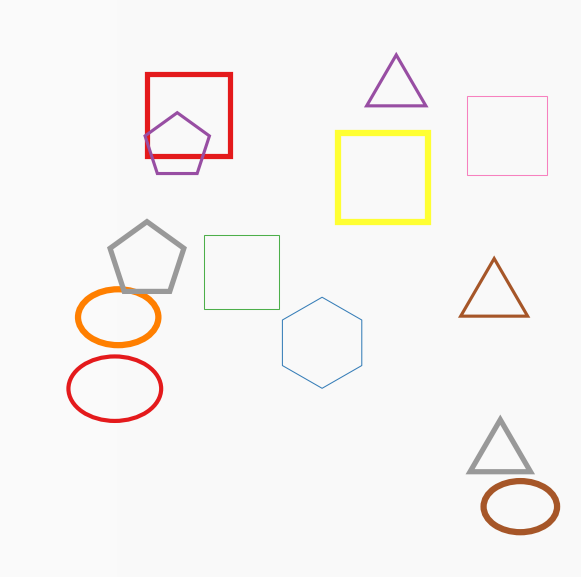[{"shape": "oval", "thickness": 2, "radius": 0.4, "center": [0.198, 0.326]}, {"shape": "square", "thickness": 2.5, "radius": 0.36, "center": [0.324, 0.801]}, {"shape": "hexagon", "thickness": 0.5, "radius": 0.39, "center": [0.554, 0.406]}, {"shape": "square", "thickness": 0.5, "radius": 0.32, "center": [0.415, 0.528]}, {"shape": "pentagon", "thickness": 1.5, "radius": 0.29, "center": [0.305, 0.746]}, {"shape": "triangle", "thickness": 1.5, "radius": 0.29, "center": [0.682, 0.845]}, {"shape": "oval", "thickness": 3, "radius": 0.35, "center": [0.203, 0.45]}, {"shape": "square", "thickness": 3, "radius": 0.39, "center": [0.659, 0.692]}, {"shape": "oval", "thickness": 3, "radius": 0.32, "center": [0.895, 0.122]}, {"shape": "triangle", "thickness": 1.5, "radius": 0.33, "center": [0.85, 0.485]}, {"shape": "square", "thickness": 0.5, "radius": 0.34, "center": [0.873, 0.764]}, {"shape": "pentagon", "thickness": 2.5, "radius": 0.33, "center": [0.253, 0.549]}, {"shape": "triangle", "thickness": 2.5, "radius": 0.3, "center": [0.861, 0.212]}]